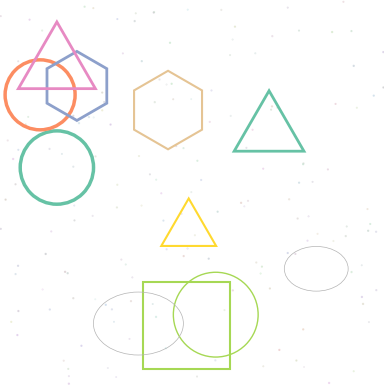[{"shape": "circle", "thickness": 2.5, "radius": 0.48, "center": [0.148, 0.565]}, {"shape": "triangle", "thickness": 2, "radius": 0.52, "center": [0.699, 0.66]}, {"shape": "circle", "thickness": 2.5, "radius": 0.45, "center": [0.104, 0.754]}, {"shape": "hexagon", "thickness": 2, "radius": 0.45, "center": [0.2, 0.777]}, {"shape": "triangle", "thickness": 2, "radius": 0.58, "center": [0.148, 0.828]}, {"shape": "square", "thickness": 1.5, "radius": 0.56, "center": [0.485, 0.154]}, {"shape": "circle", "thickness": 1, "radius": 0.55, "center": [0.56, 0.183]}, {"shape": "triangle", "thickness": 1.5, "radius": 0.41, "center": [0.49, 0.402]}, {"shape": "hexagon", "thickness": 1.5, "radius": 0.51, "center": [0.436, 0.714]}, {"shape": "oval", "thickness": 0.5, "radius": 0.41, "center": [0.821, 0.302]}, {"shape": "oval", "thickness": 0.5, "radius": 0.58, "center": [0.359, 0.16]}]